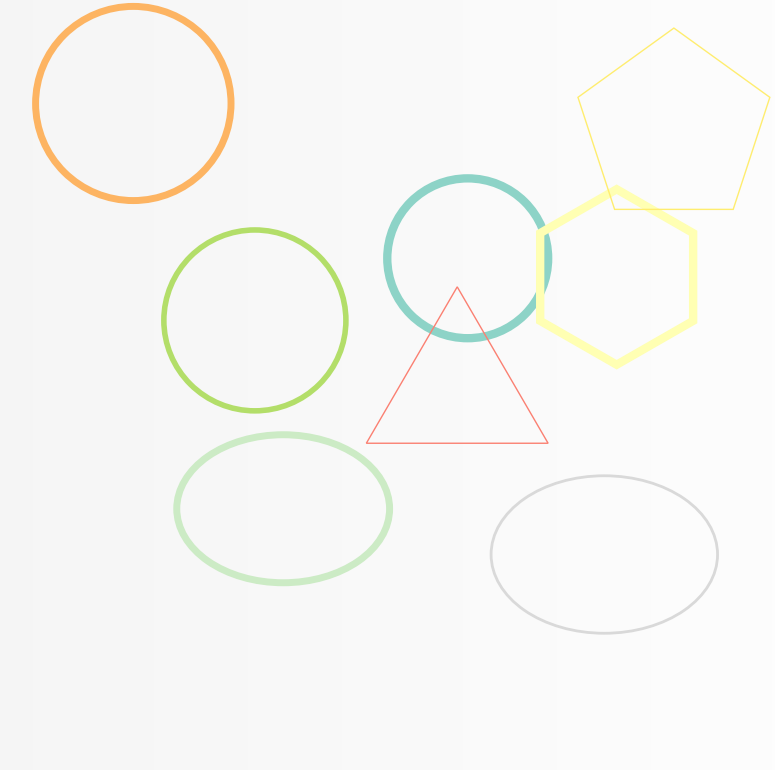[{"shape": "circle", "thickness": 3, "radius": 0.52, "center": [0.604, 0.665]}, {"shape": "hexagon", "thickness": 3, "radius": 0.57, "center": [0.796, 0.64]}, {"shape": "triangle", "thickness": 0.5, "radius": 0.68, "center": [0.59, 0.492]}, {"shape": "circle", "thickness": 2.5, "radius": 0.63, "center": [0.172, 0.866]}, {"shape": "circle", "thickness": 2, "radius": 0.59, "center": [0.329, 0.584]}, {"shape": "oval", "thickness": 1, "radius": 0.73, "center": [0.78, 0.28]}, {"shape": "oval", "thickness": 2.5, "radius": 0.69, "center": [0.365, 0.339]}, {"shape": "pentagon", "thickness": 0.5, "radius": 0.65, "center": [0.87, 0.833]}]